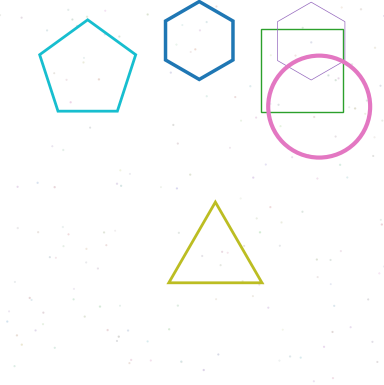[{"shape": "hexagon", "thickness": 2.5, "radius": 0.51, "center": [0.518, 0.895]}, {"shape": "square", "thickness": 1, "radius": 0.54, "center": [0.784, 0.816]}, {"shape": "hexagon", "thickness": 0.5, "radius": 0.51, "center": [0.808, 0.893]}, {"shape": "circle", "thickness": 3, "radius": 0.66, "center": [0.829, 0.723]}, {"shape": "triangle", "thickness": 2, "radius": 0.7, "center": [0.559, 0.335]}, {"shape": "pentagon", "thickness": 2, "radius": 0.66, "center": [0.228, 0.817]}]